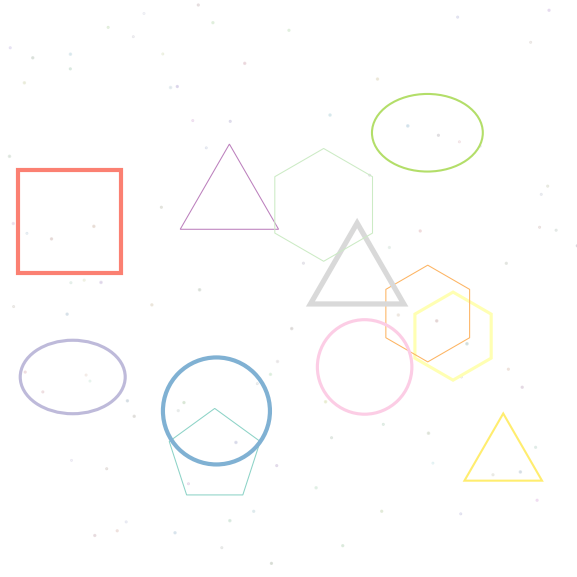[{"shape": "pentagon", "thickness": 0.5, "radius": 0.41, "center": [0.372, 0.209]}, {"shape": "hexagon", "thickness": 1.5, "radius": 0.38, "center": [0.784, 0.417]}, {"shape": "oval", "thickness": 1.5, "radius": 0.45, "center": [0.126, 0.346]}, {"shape": "square", "thickness": 2, "radius": 0.45, "center": [0.121, 0.616]}, {"shape": "circle", "thickness": 2, "radius": 0.46, "center": [0.375, 0.288]}, {"shape": "hexagon", "thickness": 0.5, "radius": 0.42, "center": [0.741, 0.456]}, {"shape": "oval", "thickness": 1, "radius": 0.48, "center": [0.74, 0.769]}, {"shape": "circle", "thickness": 1.5, "radius": 0.41, "center": [0.631, 0.364]}, {"shape": "triangle", "thickness": 2.5, "radius": 0.47, "center": [0.618, 0.519]}, {"shape": "triangle", "thickness": 0.5, "radius": 0.49, "center": [0.397, 0.651]}, {"shape": "hexagon", "thickness": 0.5, "radius": 0.49, "center": [0.56, 0.644]}, {"shape": "triangle", "thickness": 1, "radius": 0.39, "center": [0.871, 0.206]}]